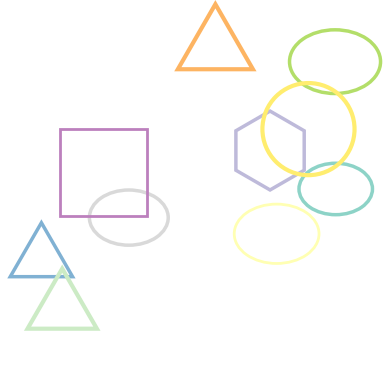[{"shape": "oval", "thickness": 2.5, "radius": 0.48, "center": [0.872, 0.509]}, {"shape": "oval", "thickness": 2, "radius": 0.55, "center": [0.719, 0.393]}, {"shape": "hexagon", "thickness": 2.5, "radius": 0.51, "center": [0.701, 0.609]}, {"shape": "triangle", "thickness": 2.5, "radius": 0.47, "center": [0.108, 0.328]}, {"shape": "triangle", "thickness": 3, "radius": 0.56, "center": [0.559, 0.876]}, {"shape": "oval", "thickness": 2.5, "radius": 0.59, "center": [0.87, 0.84]}, {"shape": "oval", "thickness": 2.5, "radius": 0.51, "center": [0.335, 0.435]}, {"shape": "square", "thickness": 2, "radius": 0.57, "center": [0.269, 0.553]}, {"shape": "triangle", "thickness": 3, "radius": 0.52, "center": [0.162, 0.198]}, {"shape": "circle", "thickness": 3, "radius": 0.6, "center": [0.801, 0.665]}]